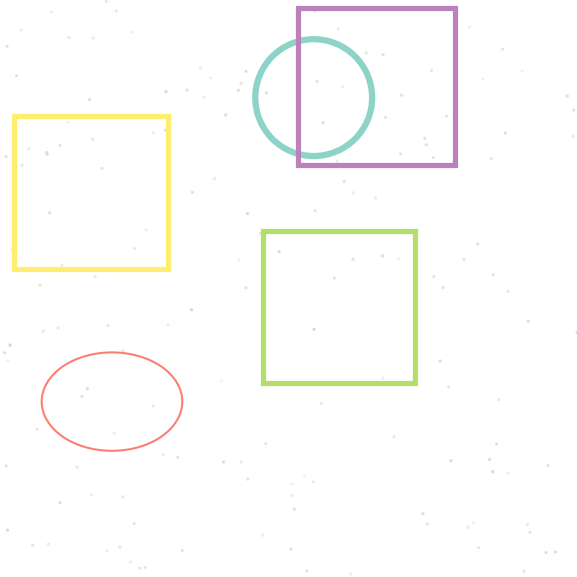[{"shape": "circle", "thickness": 3, "radius": 0.51, "center": [0.543, 0.83]}, {"shape": "oval", "thickness": 1, "radius": 0.61, "center": [0.194, 0.304]}, {"shape": "square", "thickness": 2.5, "radius": 0.66, "center": [0.587, 0.467]}, {"shape": "square", "thickness": 2.5, "radius": 0.68, "center": [0.652, 0.849]}, {"shape": "square", "thickness": 2.5, "radius": 0.67, "center": [0.158, 0.666]}]